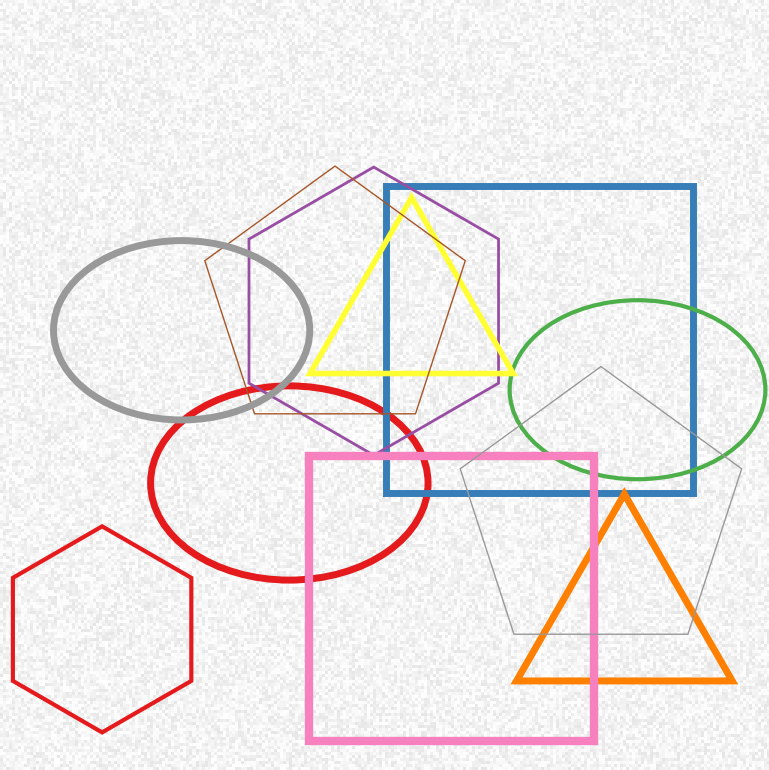[{"shape": "oval", "thickness": 2.5, "radius": 0.9, "center": [0.376, 0.373]}, {"shape": "hexagon", "thickness": 1.5, "radius": 0.67, "center": [0.133, 0.183]}, {"shape": "square", "thickness": 2.5, "radius": 1.0, "center": [0.7, 0.559]}, {"shape": "oval", "thickness": 1.5, "radius": 0.83, "center": [0.828, 0.494]}, {"shape": "hexagon", "thickness": 1, "radius": 0.94, "center": [0.485, 0.596]}, {"shape": "triangle", "thickness": 2.5, "radius": 0.81, "center": [0.811, 0.197]}, {"shape": "triangle", "thickness": 2, "radius": 0.76, "center": [0.535, 0.591]}, {"shape": "pentagon", "thickness": 0.5, "radius": 0.89, "center": [0.435, 0.606]}, {"shape": "square", "thickness": 3, "radius": 0.92, "center": [0.586, 0.223]}, {"shape": "oval", "thickness": 2.5, "radius": 0.83, "center": [0.236, 0.571]}, {"shape": "pentagon", "thickness": 0.5, "radius": 0.96, "center": [0.78, 0.332]}]